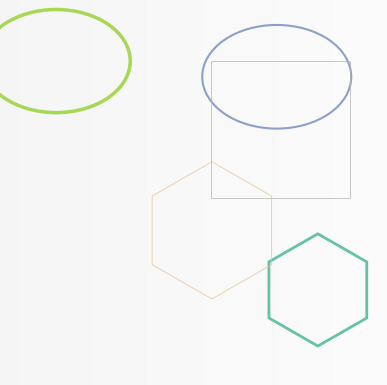[{"shape": "hexagon", "thickness": 2, "radius": 0.73, "center": [0.82, 0.247]}, {"shape": "oval", "thickness": 1.5, "radius": 0.96, "center": [0.714, 0.801]}, {"shape": "oval", "thickness": 2.5, "radius": 0.96, "center": [0.145, 0.841]}, {"shape": "hexagon", "thickness": 0.5, "radius": 0.89, "center": [0.547, 0.402]}, {"shape": "square", "thickness": 0.5, "radius": 0.89, "center": [0.724, 0.663]}]